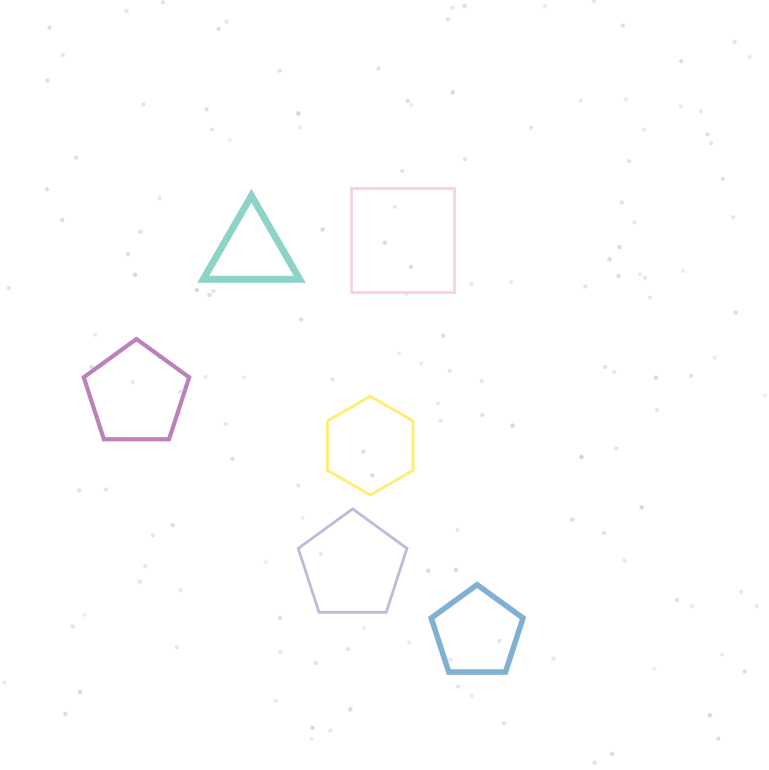[{"shape": "triangle", "thickness": 2.5, "radius": 0.36, "center": [0.327, 0.673]}, {"shape": "pentagon", "thickness": 1, "radius": 0.37, "center": [0.458, 0.265]}, {"shape": "pentagon", "thickness": 2, "radius": 0.31, "center": [0.62, 0.178]}, {"shape": "square", "thickness": 1, "radius": 0.34, "center": [0.523, 0.688]}, {"shape": "pentagon", "thickness": 1.5, "radius": 0.36, "center": [0.177, 0.488]}, {"shape": "hexagon", "thickness": 1, "radius": 0.32, "center": [0.481, 0.421]}]